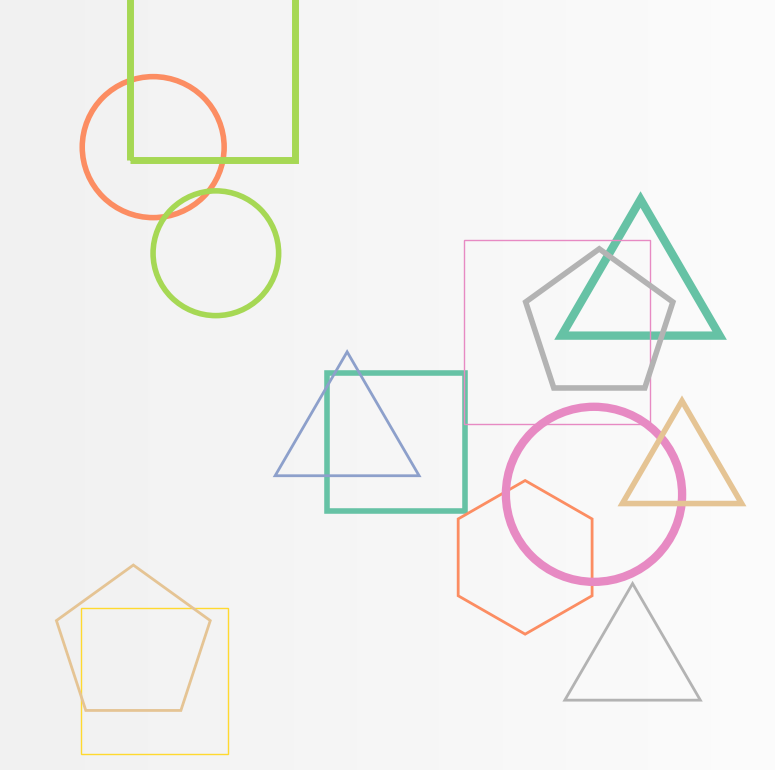[{"shape": "square", "thickness": 2, "radius": 0.45, "center": [0.511, 0.426]}, {"shape": "triangle", "thickness": 3, "radius": 0.59, "center": [0.827, 0.623]}, {"shape": "hexagon", "thickness": 1, "radius": 0.5, "center": [0.678, 0.276]}, {"shape": "circle", "thickness": 2, "radius": 0.46, "center": [0.198, 0.809]}, {"shape": "triangle", "thickness": 1, "radius": 0.54, "center": [0.448, 0.436]}, {"shape": "square", "thickness": 0.5, "radius": 0.6, "center": [0.719, 0.569]}, {"shape": "circle", "thickness": 3, "radius": 0.57, "center": [0.766, 0.358]}, {"shape": "circle", "thickness": 2, "radius": 0.41, "center": [0.279, 0.671]}, {"shape": "square", "thickness": 2.5, "radius": 0.53, "center": [0.275, 0.898]}, {"shape": "square", "thickness": 0.5, "radius": 0.47, "center": [0.199, 0.116]}, {"shape": "triangle", "thickness": 2, "radius": 0.44, "center": [0.88, 0.39]}, {"shape": "pentagon", "thickness": 1, "radius": 0.52, "center": [0.172, 0.162]}, {"shape": "triangle", "thickness": 1, "radius": 0.5, "center": [0.816, 0.141]}, {"shape": "pentagon", "thickness": 2, "radius": 0.5, "center": [0.773, 0.577]}]